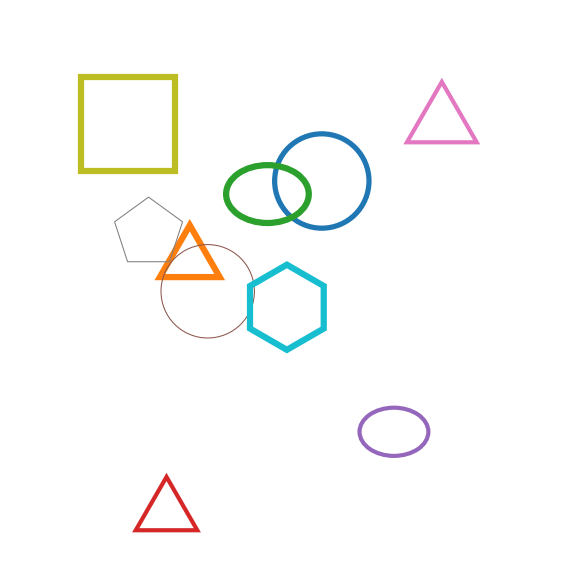[{"shape": "circle", "thickness": 2.5, "radius": 0.41, "center": [0.557, 0.686]}, {"shape": "triangle", "thickness": 3, "radius": 0.3, "center": [0.329, 0.549]}, {"shape": "oval", "thickness": 3, "radius": 0.36, "center": [0.463, 0.663]}, {"shape": "triangle", "thickness": 2, "radius": 0.31, "center": [0.288, 0.112]}, {"shape": "oval", "thickness": 2, "radius": 0.3, "center": [0.682, 0.251]}, {"shape": "circle", "thickness": 0.5, "radius": 0.4, "center": [0.36, 0.495]}, {"shape": "triangle", "thickness": 2, "radius": 0.35, "center": [0.765, 0.788]}, {"shape": "pentagon", "thickness": 0.5, "radius": 0.31, "center": [0.257, 0.596]}, {"shape": "square", "thickness": 3, "radius": 0.41, "center": [0.222, 0.784]}, {"shape": "hexagon", "thickness": 3, "radius": 0.37, "center": [0.497, 0.467]}]